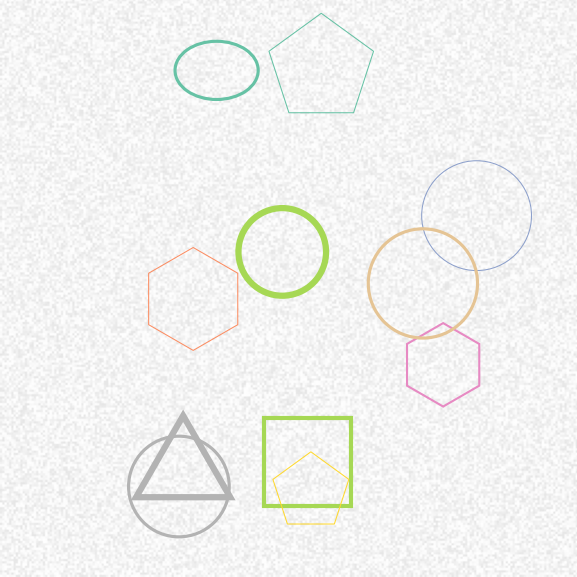[{"shape": "pentagon", "thickness": 0.5, "radius": 0.48, "center": [0.556, 0.881]}, {"shape": "oval", "thickness": 1.5, "radius": 0.36, "center": [0.375, 0.877]}, {"shape": "hexagon", "thickness": 0.5, "radius": 0.45, "center": [0.335, 0.481]}, {"shape": "circle", "thickness": 0.5, "radius": 0.48, "center": [0.825, 0.626]}, {"shape": "hexagon", "thickness": 1, "radius": 0.36, "center": [0.767, 0.367]}, {"shape": "circle", "thickness": 3, "radius": 0.38, "center": [0.489, 0.563]}, {"shape": "square", "thickness": 2, "radius": 0.38, "center": [0.533, 0.199]}, {"shape": "pentagon", "thickness": 0.5, "radius": 0.35, "center": [0.538, 0.148]}, {"shape": "circle", "thickness": 1.5, "radius": 0.47, "center": [0.732, 0.508]}, {"shape": "triangle", "thickness": 3, "radius": 0.47, "center": [0.317, 0.185]}, {"shape": "circle", "thickness": 1.5, "radius": 0.44, "center": [0.31, 0.157]}]